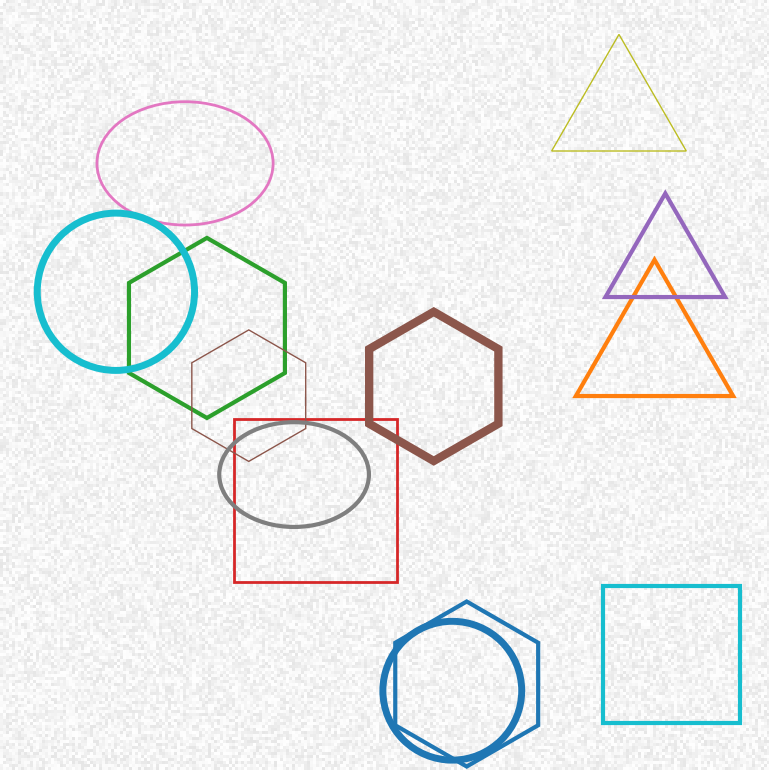[{"shape": "hexagon", "thickness": 1.5, "radius": 0.54, "center": [0.606, 0.112]}, {"shape": "circle", "thickness": 2.5, "radius": 0.45, "center": [0.587, 0.103]}, {"shape": "triangle", "thickness": 1.5, "radius": 0.59, "center": [0.85, 0.545]}, {"shape": "hexagon", "thickness": 1.5, "radius": 0.58, "center": [0.269, 0.574]}, {"shape": "square", "thickness": 1, "radius": 0.53, "center": [0.409, 0.35]}, {"shape": "triangle", "thickness": 1.5, "radius": 0.45, "center": [0.864, 0.659]}, {"shape": "hexagon", "thickness": 3, "radius": 0.48, "center": [0.563, 0.498]}, {"shape": "hexagon", "thickness": 0.5, "radius": 0.43, "center": [0.323, 0.486]}, {"shape": "oval", "thickness": 1, "radius": 0.57, "center": [0.24, 0.788]}, {"shape": "oval", "thickness": 1.5, "radius": 0.49, "center": [0.382, 0.384]}, {"shape": "triangle", "thickness": 0.5, "radius": 0.5, "center": [0.804, 0.854]}, {"shape": "square", "thickness": 1.5, "radius": 0.44, "center": [0.872, 0.15]}, {"shape": "circle", "thickness": 2.5, "radius": 0.51, "center": [0.151, 0.621]}]